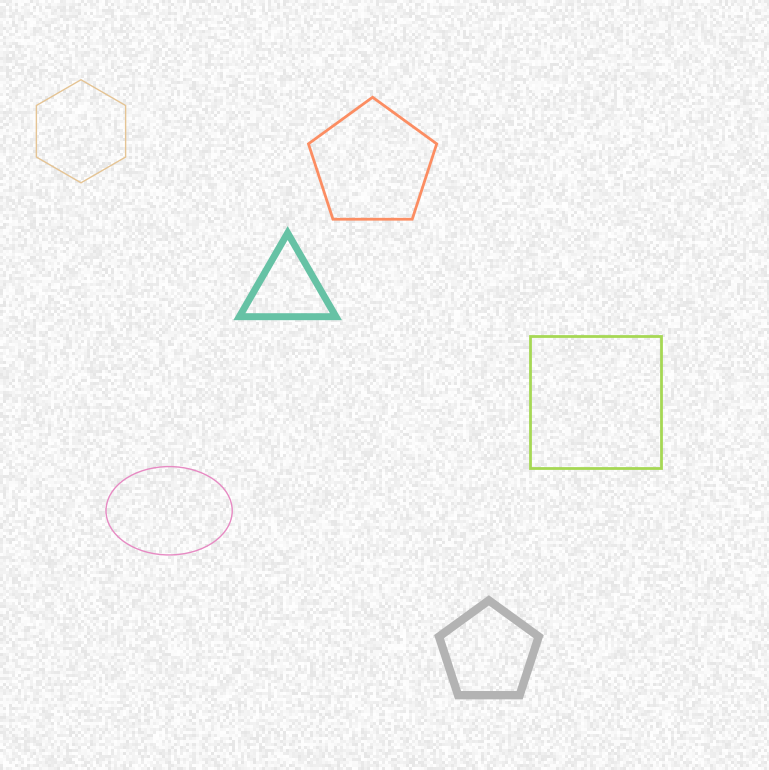[{"shape": "triangle", "thickness": 2.5, "radius": 0.36, "center": [0.374, 0.625]}, {"shape": "pentagon", "thickness": 1, "radius": 0.44, "center": [0.484, 0.786]}, {"shape": "oval", "thickness": 0.5, "radius": 0.41, "center": [0.22, 0.337]}, {"shape": "square", "thickness": 1, "radius": 0.43, "center": [0.774, 0.478]}, {"shape": "hexagon", "thickness": 0.5, "radius": 0.33, "center": [0.105, 0.83]}, {"shape": "pentagon", "thickness": 3, "radius": 0.34, "center": [0.635, 0.152]}]